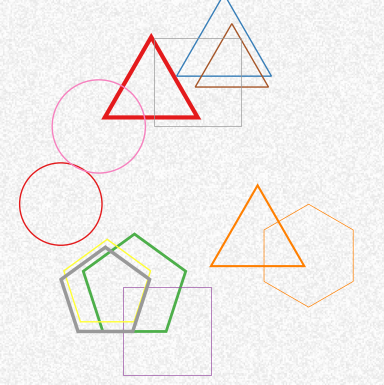[{"shape": "triangle", "thickness": 3, "radius": 0.7, "center": [0.393, 0.765]}, {"shape": "circle", "thickness": 1, "radius": 0.54, "center": [0.158, 0.47]}, {"shape": "triangle", "thickness": 1, "radius": 0.71, "center": [0.582, 0.873]}, {"shape": "pentagon", "thickness": 2, "radius": 0.7, "center": [0.349, 0.252]}, {"shape": "square", "thickness": 0.5, "radius": 0.57, "center": [0.433, 0.141]}, {"shape": "hexagon", "thickness": 0.5, "radius": 0.67, "center": [0.802, 0.336]}, {"shape": "triangle", "thickness": 1.5, "radius": 0.7, "center": [0.669, 0.379]}, {"shape": "pentagon", "thickness": 1, "radius": 0.59, "center": [0.278, 0.26]}, {"shape": "triangle", "thickness": 1, "radius": 0.55, "center": [0.602, 0.829]}, {"shape": "circle", "thickness": 1, "radius": 0.61, "center": [0.257, 0.672]}, {"shape": "pentagon", "thickness": 2.5, "radius": 0.6, "center": [0.274, 0.237]}, {"shape": "square", "thickness": 0.5, "radius": 0.57, "center": [0.513, 0.787]}]